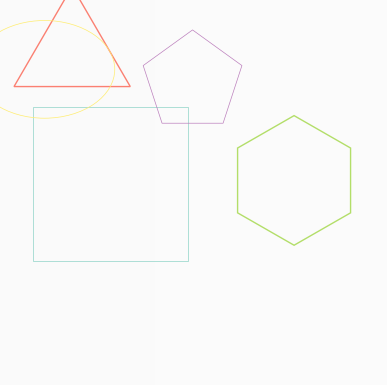[{"shape": "square", "thickness": 0.5, "radius": 1.0, "center": [0.285, 0.522]}, {"shape": "triangle", "thickness": 1, "radius": 0.87, "center": [0.186, 0.862]}, {"shape": "hexagon", "thickness": 1, "radius": 0.84, "center": [0.759, 0.531]}, {"shape": "pentagon", "thickness": 0.5, "radius": 0.67, "center": [0.497, 0.788]}, {"shape": "oval", "thickness": 0.5, "radius": 0.91, "center": [0.115, 0.82]}]